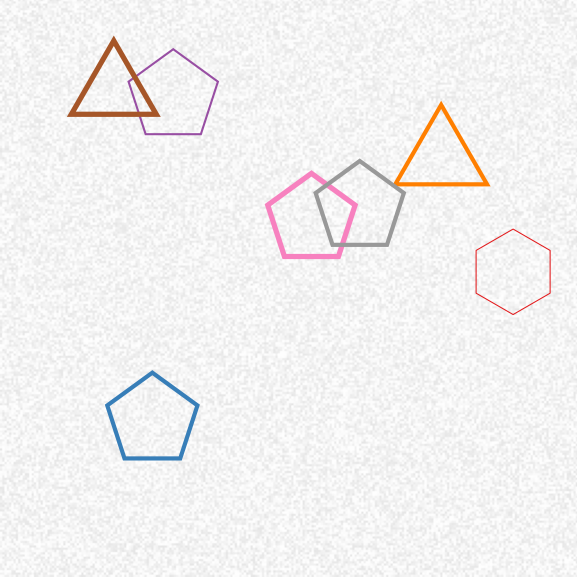[{"shape": "hexagon", "thickness": 0.5, "radius": 0.37, "center": [0.889, 0.528]}, {"shape": "pentagon", "thickness": 2, "radius": 0.41, "center": [0.264, 0.272]}, {"shape": "pentagon", "thickness": 1, "radius": 0.41, "center": [0.3, 0.833]}, {"shape": "triangle", "thickness": 2, "radius": 0.46, "center": [0.764, 0.726]}, {"shape": "triangle", "thickness": 2.5, "radius": 0.42, "center": [0.197, 0.844]}, {"shape": "pentagon", "thickness": 2.5, "radius": 0.4, "center": [0.539, 0.619]}, {"shape": "pentagon", "thickness": 2, "radius": 0.4, "center": [0.623, 0.64]}]